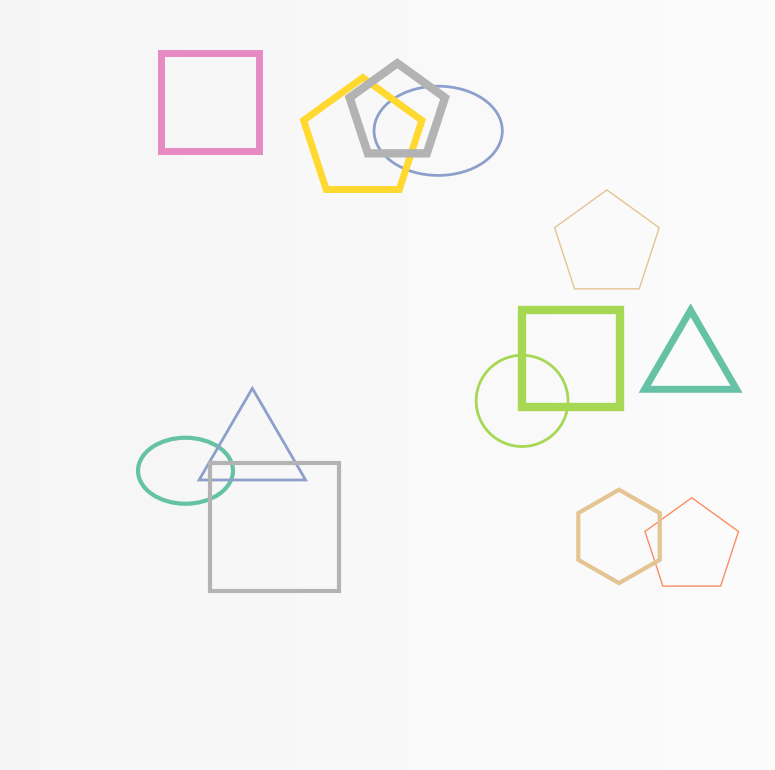[{"shape": "triangle", "thickness": 2.5, "radius": 0.34, "center": [0.891, 0.529]}, {"shape": "oval", "thickness": 1.5, "radius": 0.31, "center": [0.239, 0.389]}, {"shape": "pentagon", "thickness": 0.5, "radius": 0.32, "center": [0.893, 0.29]}, {"shape": "triangle", "thickness": 1, "radius": 0.4, "center": [0.326, 0.416]}, {"shape": "oval", "thickness": 1, "radius": 0.41, "center": [0.565, 0.83]}, {"shape": "square", "thickness": 2.5, "radius": 0.32, "center": [0.27, 0.868]}, {"shape": "circle", "thickness": 1, "radius": 0.3, "center": [0.674, 0.479]}, {"shape": "square", "thickness": 3, "radius": 0.31, "center": [0.737, 0.535]}, {"shape": "pentagon", "thickness": 2.5, "radius": 0.4, "center": [0.468, 0.819]}, {"shape": "pentagon", "thickness": 0.5, "radius": 0.35, "center": [0.783, 0.682]}, {"shape": "hexagon", "thickness": 1.5, "radius": 0.3, "center": [0.799, 0.303]}, {"shape": "pentagon", "thickness": 3, "radius": 0.32, "center": [0.513, 0.853]}, {"shape": "square", "thickness": 1.5, "radius": 0.42, "center": [0.354, 0.316]}]